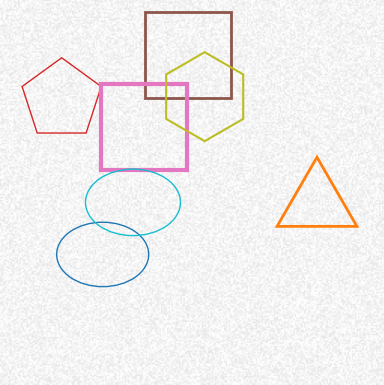[{"shape": "oval", "thickness": 1, "radius": 0.6, "center": [0.267, 0.339]}, {"shape": "triangle", "thickness": 2, "radius": 0.6, "center": [0.823, 0.472]}, {"shape": "pentagon", "thickness": 1, "radius": 0.54, "center": [0.16, 0.742]}, {"shape": "square", "thickness": 2, "radius": 0.56, "center": [0.489, 0.858]}, {"shape": "square", "thickness": 3, "radius": 0.55, "center": [0.374, 0.671]}, {"shape": "hexagon", "thickness": 1.5, "radius": 0.58, "center": [0.532, 0.749]}, {"shape": "oval", "thickness": 1, "radius": 0.62, "center": [0.345, 0.474]}]